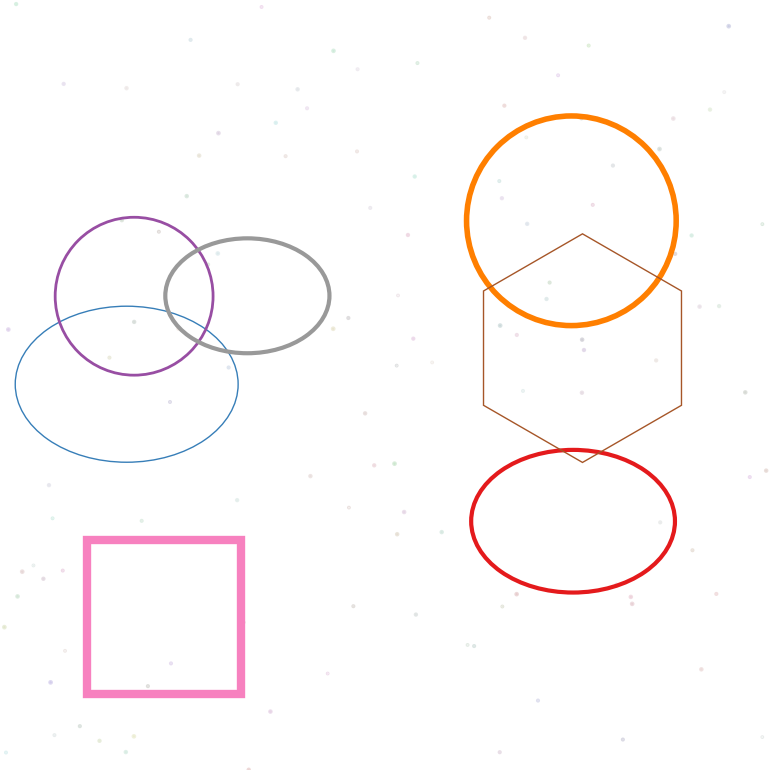[{"shape": "oval", "thickness": 1.5, "radius": 0.66, "center": [0.744, 0.323]}, {"shape": "oval", "thickness": 0.5, "radius": 0.72, "center": [0.165, 0.501]}, {"shape": "circle", "thickness": 1, "radius": 0.51, "center": [0.174, 0.615]}, {"shape": "circle", "thickness": 2, "radius": 0.68, "center": [0.742, 0.713]}, {"shape": "hexagon", "thickness": 0.5, "radius": 0.74, "center": [0.756, 0.548]}, {"shape": "square", "thickness": 3, "radius": 0.5, "center": [0.212, 0.198]}, {"shape": "oval", "thickness": 1.5, "radius": 0.53, "center": [0.321, 0.616]}]